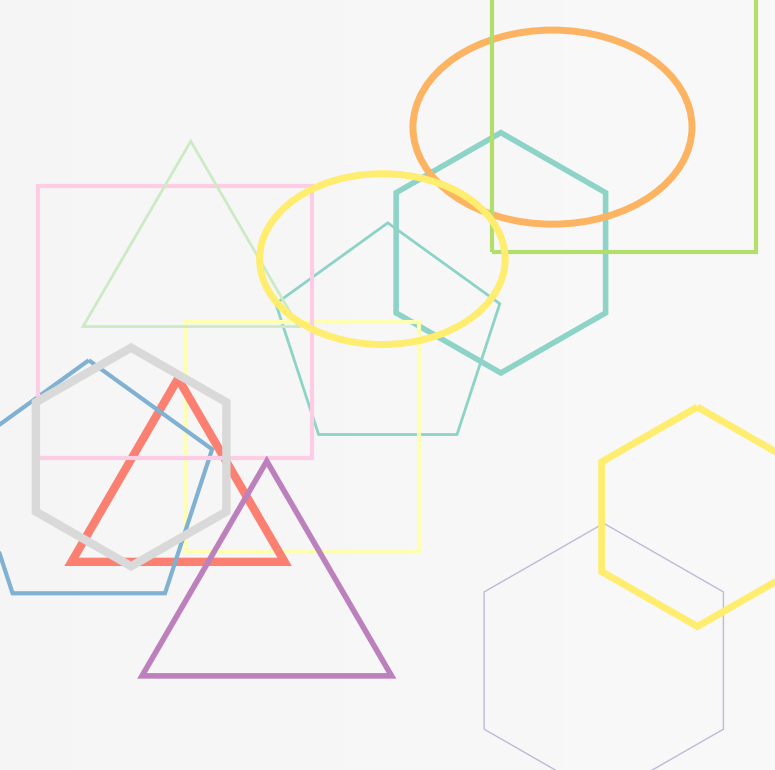[{"shape": "pentagon", "thickness": 1, "radius": 0.76, "center": [0.5, 0.559]}, {"shape": "hexagon", "thickness": 2, "radius": 0.78, "center": [0.646, 0.672]}, {"shape": "square", "thickness": 1.5, "radius": 0.75, "center": [0.39, 0.432]}, {"shape": "hexagon", "thickness": 0.5, "radius": 0.89, "center": [0.779, 0.142]}, {"shape": "triangle", "thickness": 3, "radius": 0.79, "center": [0.23, 0.35]}, {"shape": "pentagon", "thickness": 1.5, "radius": 0.84, "center": [0.115, 0.365]}, {"shape": "oval", "thickness": 2.5, "radius": 0.9, "center": [0.713, 0.835]}, {"shape": "square", "thickness": 1.5, "radius": 0.85, "center": [0.805, 0.843]}, {"shape": "square", "thickness": 1.5, "radius": 0.88, "center": [0.226, 0.582]}, {"shape": "hexagon", "thickness": 3, "radius": 0.71, "center": [0.169, 0.407]}, {"shape": "triangle", "thickness": 2, "radius": 0.93, "center": [0.344, 0.215]}, {"shape": "triangle", "thickness": 1, "radius": 0.8, "center": [0.246, 0.656]}, {"shape": "hexagon", "thickness": 2.5, "radius": 0.71, "center": [0.9, 0.329]}, {"shape": "oval", "thickness": 2.5, "radius": 0.79, "center": [0.493, 0.663]}]